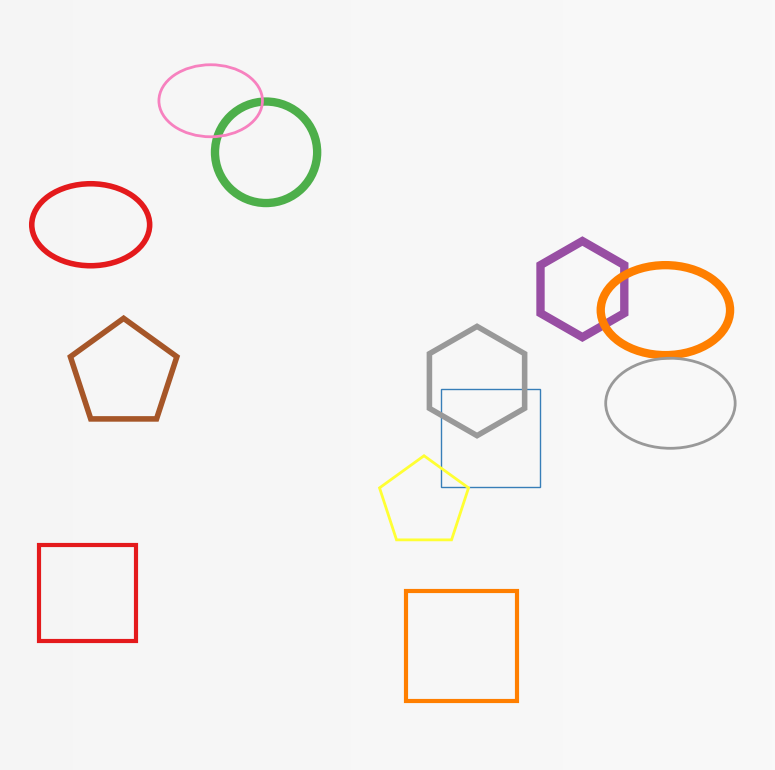[{"shape": "oval", "thickness": 2, "radius": 0.38, "center": [0.117, 0.708]}, {"shape": "square", "thickness": 1.5, "radius": 0.31, "center": [0.113, 0.23]}, {"shape": "square", "thickness": 0.5, "radius": 0.32, "center": [0.633, 0.431]}, {"shape": "circle", "thickness": 3, "radius": 0.33, "center": [0.343, 0.802]}, {"shape": "hexagon", "thickness": 3, "radius": 0.31, "center": [0.751, 0.625]}, {"shape": "oval", "thickness": 3, "radius": 0.42, "center": [0.859, 0.597]}, {"shape": "square", "thickness": 1.5, "radius": 0.36, "center": [0.595, 0.161]}, {"shape": "pentagon", "thickness": 1, "radius": 0.3, "center": [0.547, 0.348]}, {"shape": "pentagon", "thickness": 2, "radius": 0.36, "center": [0.16, 0.514]}, {"shape": "oval", "thickness": 1, "radius": 0.33, "center": [0.272, 0.869]}, {"shape": "oval", "thickness": 1, "radius": 0.42, "center": [0.865, 0.476]}, {"shape": "hexagon", "thickness": 2, "radius": 0.35, "center": [0.616, 0.505]}]